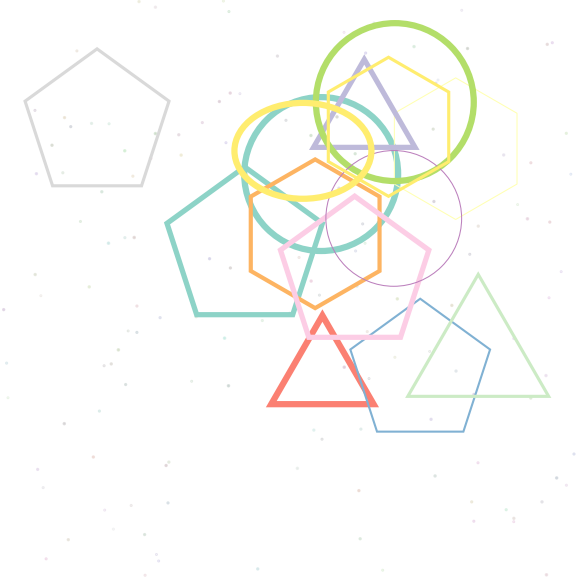[{"shape": "circle", "thickness": 3, "radius": 0.67, "center": [0.556, 0.698]}, {"shape": "pentagon", "thickness": 2.5, "radius": 0.71, "center": [0.424, 0.569]}, {"shape": "hexagon", "thickness": 0.5, "radius": 0.61, "center": [0.789, 0.742]}, {"shape": "triangle", "thickness": 2.5, "radius": 0.51, "center": [0.631, 0.795]}, {"shape": "triangle", "thickness": 3, "radius": 0.51, "center": [0.558, 0.35]}, {"shape": "pentagon", "thickness": 1, "radius": 0.64, "center": [0.728, 0.355]}, {"shape": "hexagon", "thickness": 2, "radius": 0.64, "center": [0.546, 0.594]}, {"shape": "circle", "thickness": 3, "radius": 0.68, "center": [0.684, 0.822]}, {"shape": "pentagon", "thickness": 2.5, "radius": 0.68, "center": [0.614, 0.524]}, {"shape": "pentagon", "thickness": 1.5, "radius": 0.66, "center": [0.168, 0.783]}, {"shape": "circle", "thickness": 0.5, "radius": 0.59, "center": [0.682, 0.621]}, {"shape": "triangle", "thickness": 1.5, "radius": 0.7, "center": [0.828, 0.383]}, {"shape": "hexagon", "thickness": 1.5, "radius": 0.6, "center": [0.673, 0.78]}, {"shape": "oval", "thickness": 3, "radius": 0.59, "center": [0.525, 0.738]}]